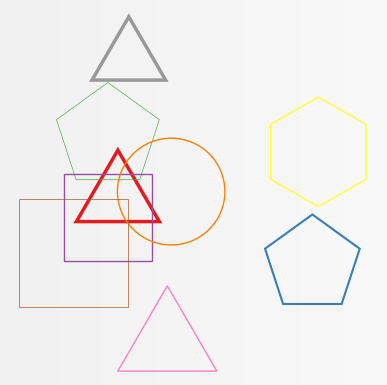[{"shape": "triangle", "thickness": 2.5, "radius": 0.62, "center": [0.304, 0.486]}, {"shape": "pentagon", "thickness": 1.5, "radius": 0.64, "center": [0.806, 0.314]}, {"shape": "pentagon", "thickness": 0.5, "radius": 0.7, "center": [0.278, 0.646]}, {"shape": "square", "thickness": 1, "radius": 0.57, "center": [0.279, 0.434]}, {"shape": "circle", "thickness": 1, "radius": 0.69, "center": [0.442, 0.502]}, {"shape": "hexagon", "thickness": 1, "radius": 0.71, "center": [0.821, 0.606]}, {"shape": "square", "thickness": 0.5, "radius": 0.7, "center": [0.191, 0.342]}, {"shape": "triangle", "thickness": 1, "radius": 0.74, "center": [0.432, 0.11]}, {"shape": "triangle", "thickness": 2.5, "radius": 0.55, "center": [0.332, 0.847]}]